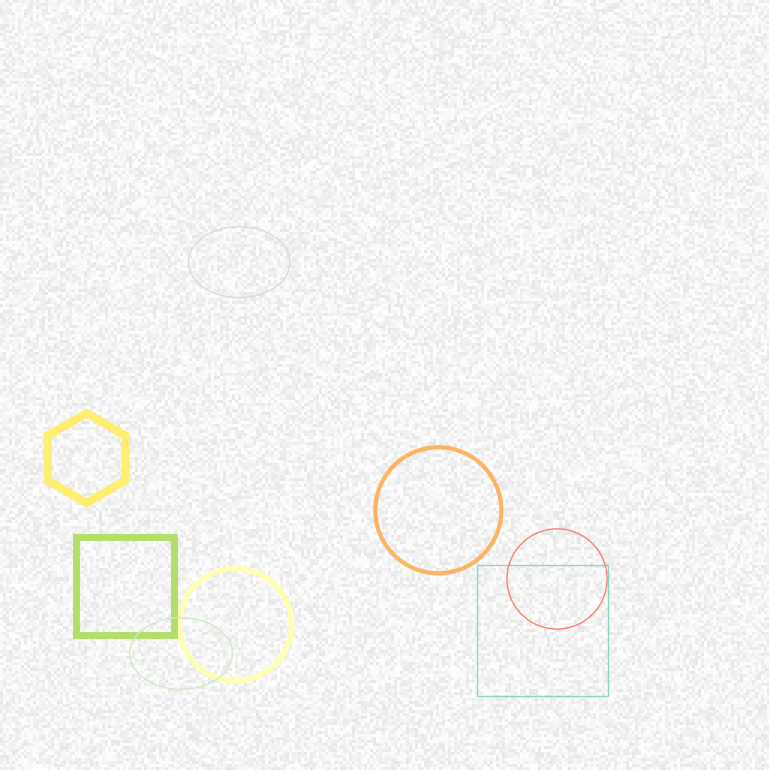[{"shape": "square", "thickness": 0.5, "radius": 0.43, "center": [0.704, 0.181]}, {"shape": "circle", "thickness": 2, "radius": 0.36, "center": [0.306, 0.189]}, {"shape": "circle", "thickness": 0.5, "radius": 0.33, "center": [0.723, 0.248]}, {"shape": "circle", "thickness": 1.5, "radius": 0.41, "center": [0.569, 0.337]}, {"shape": "square", "thickness": 2.5, "radius": 0.32, "center": [0.162, 0.239]}, {"shape": "oval", "thickness": 0.5, "radius": 0.33, "center": [0.311, 0.66]}, {"shape": "oval", "thickness": 0.5, "radius": 0.33, "center": [0.235, 0.151]}, {"shape": "hexagon", "thickness": 3, "radius": 0.29, "center": [0.112, 0.405]}]